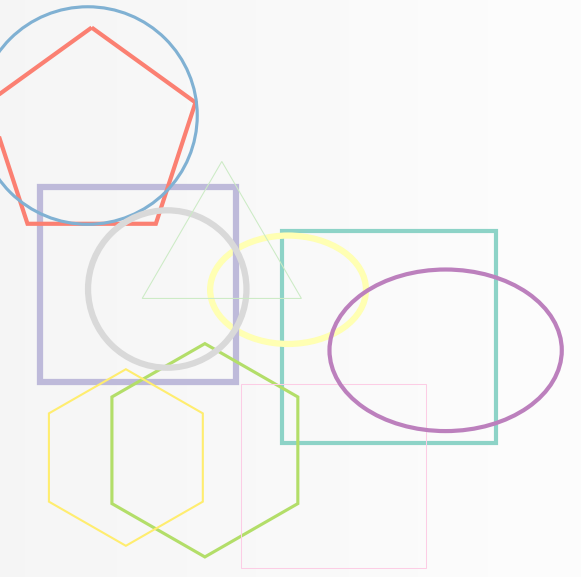[{"shape": "square", "thickness": 2, "radius": 0.92, "center": [0.669, 0.415]}, {"shape": "oval", "thickness": 3, "radius": 0.67, "center": [0.496, 0.497]}, {"shape": "square", "thickness": 3, "radius": 0.84, "center": [0.238, 0.506]}, {"shape": "pentagon", "thickness": 2, "radius": 0.94, "center": [0.158, 0.764]}, {"shape": "circle", "thickness": 1.5, "radius": 0.94, "center": [0.151, 0.799]}, {"shape": "hexagon", "thickness": 1.5, "radius": 0.92, "center": [0.352, 0.219]}, {"shape": "square", "thickness": 0.5, "radius": 0.79, "center": [0.574, 0.175]}, {"shape": "circle", "thickness": 3, "radius": 0.68, "center": [0.288, 0.499]}, {"shape": "oval", "thickness": 2, "radius": 1.0, "center": [0.767, 0.393]}, {"shape": "triangle", "thickness": 0.5, "radius": 0.79, "center": [0.382, 0.561]}, {"shape": "hexagon", "thickness": 1, "radius": 0.76, "center": [0.217, 0.207]}]